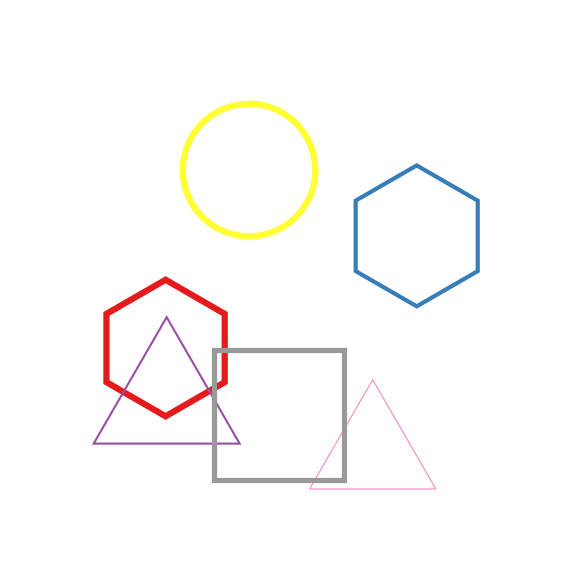[{"shape": "hexagon", "thickness": 3, "radius": 0.59, "center": [0.287, 0.397]}, {"shape": "hexagon", "thickness": 2, "radius": 0.61, "center": [0.722, 0.591]}, {"shape": "triangle", "thickness": 1, "radius": 0.73, "center": [0.289, 0.304]}, {"shape": "circle", "thickness": 3, "radius": 0.57, "center": [0.431, 0.705]}, {"shape": "triangle", "thickness": 0.5, "radius": 0.63, "center": [0.645, 0.215]}, {"shape": "square", "thickness": 2.5, "radius": 0.56, "center": [0.483, 0.281]}]